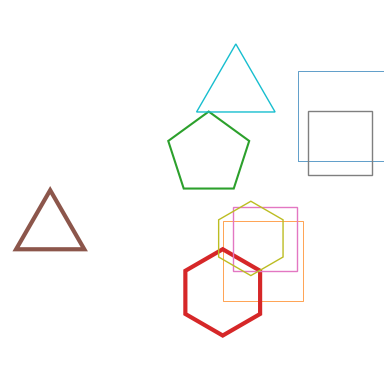[{"shape": "square", "thickness": 0.5, "radius": 0.59, "center": [0.891, 0.699]}, {"shape": "square", "thickness": 0.5, "radius": 0.52, "center": [0.683, 0.321]}, {"shape": "pentagon", "thickness": 1.5, "radius": 0.55, "center": [0.542, 0.6]}, {"shape": "hexagon", "thickness": 3, "radius": 0.56, "center": [0.579, 0.241]}, {"shape": "triangle", "thickness": 3, "radius": 0.51, "center": [0.13, 0.404]}, {"shape": "square", "thickness": 1, "radius": 0.42, "center": [0.687, 0.38]}, {"shape": "square", "thickness": 1, "radius": 0.42, "center": [0.884, 0.628]}, {"shape": "hexagon", "thickness": 1, "radius": 0.48, "center": [0.652, 0.381]}, {"shape": "triangle", "thickness": 1, "radius": 0.59, "center": [0.613, 0.768]}]